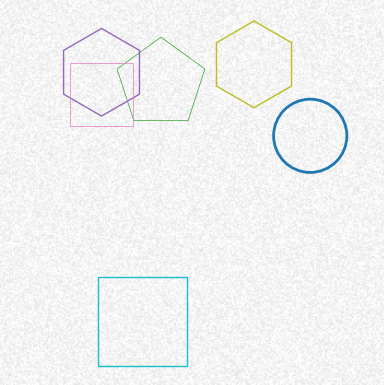[{"shape": "circle", "thickness": 2, "radius": 0.48, "center": [0.806, 0.647]}, {"shape": "pentagon", "thickness": 0.5, "radius": 0.6, "center": [0.418, 0.784]}, {"shape": "hexagon", "thickness": 1, "radius": 0.57, "center": [0.264, 0.812]}, {"shape": "square", "thickness": 0.5, "radius": 0.41, "center": [0.264, 0.755]}, {"shape": "hexagon", "thickness": 1, "radius": 0.56, "center": [0.66, 0.833]}, {"shape": "square", "thickness": 1, "radius": 0.58, "center": [0.371, 0.166]}]